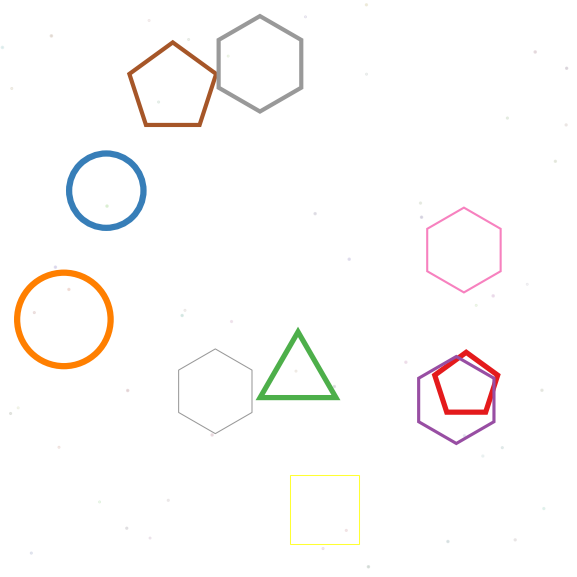[{"shape": "pentagon", "thickness": 2.5, "radius": 0.29, "center": [0.807, 0.332]}, {"shape": "circle", "thickness": 3, "radius": 0.32, "center": [0.184, 0.669]}, {"shape": "triangle", "thickness": 2.5, "radius": 0.38, "center": [0.516, 0.349]}, {"shape": "hexagon", "thickness": 1.5, "radius": 0.38, "center": [0.79, 0.307]}, {"shape": "circle", "thickness": 3, "radius": 0.4, "center": [0.111, 0.446]}, {"shape": "square", "thickness": 0.5, "radius": 0.3, "center": [0.562, 0.117]}, {"shape": "pentagon", "thickness": 2, "radius": 0.4, "center": [0.299, 0.847]}, {"shape": "hexagon", "thickness": 1, "radius": 0.37, "center": [0.803, 0.566]}, {"shape": "hexagon", "thickness": 2, "radius": 0.41, "center": [0.45, 0.889]}, {"shape": "hexagon", "thickness": 0.5, "radius": 0.37, "center": [0.373, 0.322]}]